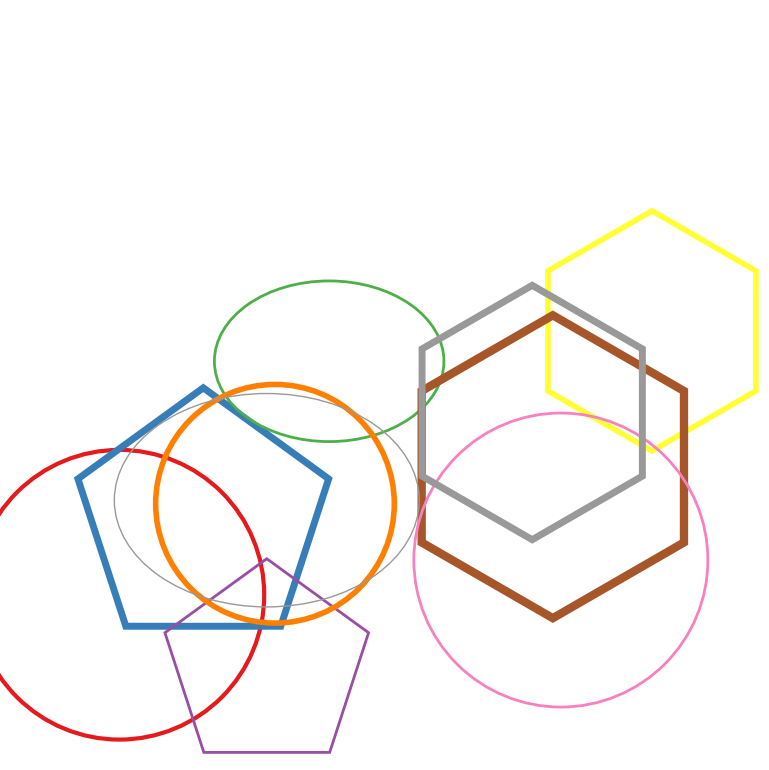[{"shape": "circle", "thickness": 1.5, "radius": 0.94, "center": [0.155, 0.228]}, {"shape": "pentagon", "thickness": 2.5, "radius": 0.86, "center": [0.264, 0.325]}, {"shape": "oval", "thickness": 1, "radius": 0.75, "center": [0.427, 0.531]}, {"shape": "pentagon", "thickness": 1, "radius": 0.7, "center": [0.346, 0.135]}, {"shape": "circle", "thickness": 2, "radius": 0.77, "center": [0.357, 0.346]}, {"shape": "hexagon", "thickness": 2, "radius": 0.78, "center": [0.847, 0.57]}, {"shape": "hexagon", "thickness": 3, "radius": 0.98, "center": [0.718, 0.394]}, {"shape": "circle", "thickness": 1, "radius": 0.95, "center": [0.728, 0.273]}, {"shape": "oval", "thickness": 0.5, "radius": 0.99, "center": [0.346, 0.35]}, {"shape": "hexagon", "thickness": 2.5, "radius": 0.83, "center": [0.691, 0.464]}]